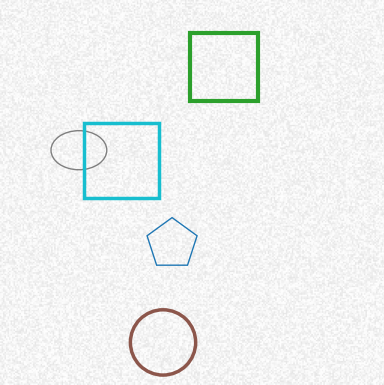[{"shape": "pentagon", "thickness": 1, "radius": 0.34, "center": [0.447, 0.366]}, {"shape": "square", "thickness": 3, "radius": 0.44, "center": [0.581, 0.826]}, {"shape": "circle", "thickness": 2.5, "radius": 0.42, "center": [0.423, 0.111]}, {"shape": "oval", "thickness": 1, "radius": 0.36, "center": [0.205, 0.61]}, {"shape": "square", "thickness": 2.5, "radius": 0.49, "center": [0.316, 0.584]}]